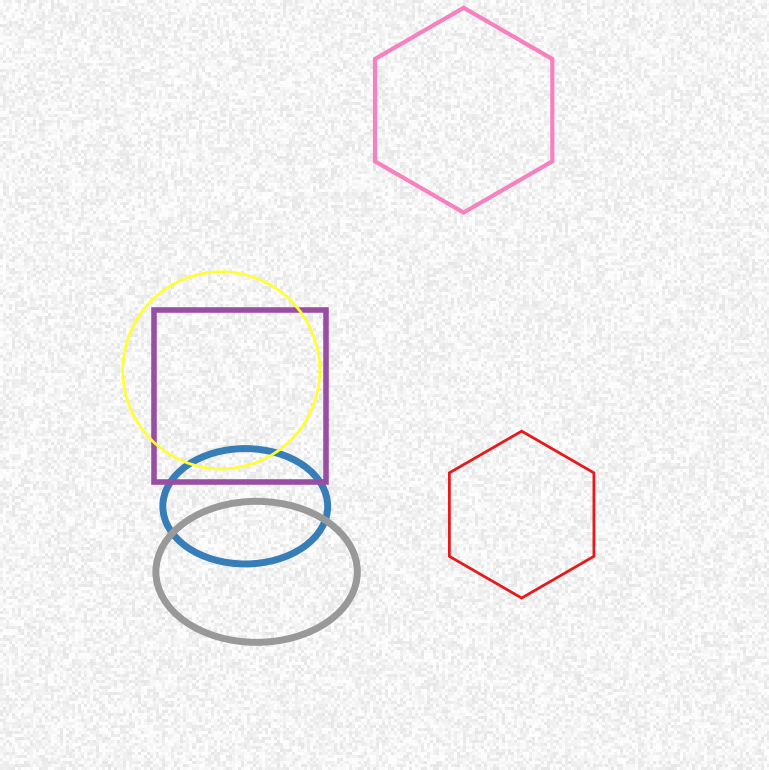[{"shape": "hexagon", "thickness": 1, "radius": 0.54, "center": [0.677, 0.332]}, {"shape": "oval", "thickness": 2.5, "radius": 0.54, "center": [0.319, 0.342]}, {"shape": "square", "thickness": 2, "radius": 0.56, "center": [0.312, 0.486]}, {"shape": "circle", "thickness": 1, "radius": 0.64, "center": [0.287, 0.519]}, {"shape": "hexagon", "thickness": 1.5, "radius": 0.66, "center": [0.602, 0.857]}, {"shape": "oval", "thickness": 2.5, "radius": 0.65, "center": [0.333, 0.257]}]